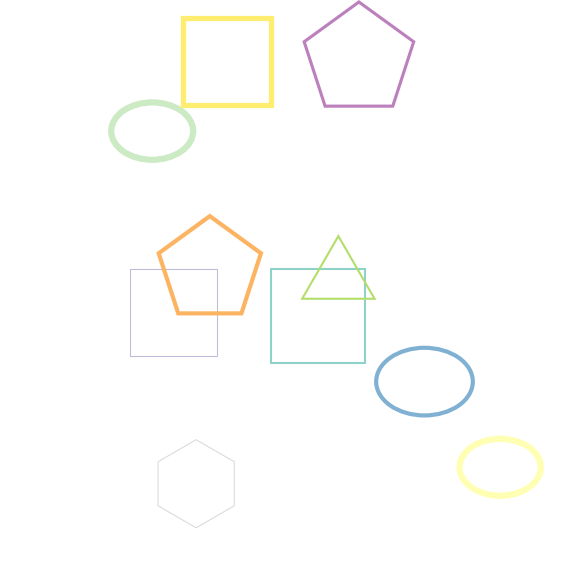[{"shape": "square", "thickness": 1, "radius": 0.41, "center": [0.551, 0.452]}, {"shape": "oval", "thickness": 3, "radius": 0.35, "center": [0.866, 0.19]}, {"shape": "square", "thickness": 0.5, "radius": 0.38, "center": [0.301, 0.458]}, {"shape": "oval", "thickness": 2, "radius": 0.42, "center": [0.735, 0.338]}, {"shape": "pentagon", "thickness": 2, "radius": 0.47, "center": [0.363, 0.532]}, {"shape": "triangle", "thickness": 1, "radius": 0.36, "center": [0.586, 0.518]}, {"shape": "hexagon", "thickness": 0.5, "radius": 0.38, "center": [0.34, 0.161]}, {"shape": "pentagon", "thickness": 1.5, "radius": 0.5, "center": [0.622, 0.896]}, {"shape": "oval", "thickness": 3, "radius": 0.35, "center": [0.264, 0.772]}, {"shape": "square", "thickness": 2.5, "radius": 0.38, "center": [0.393, 0.893]}]